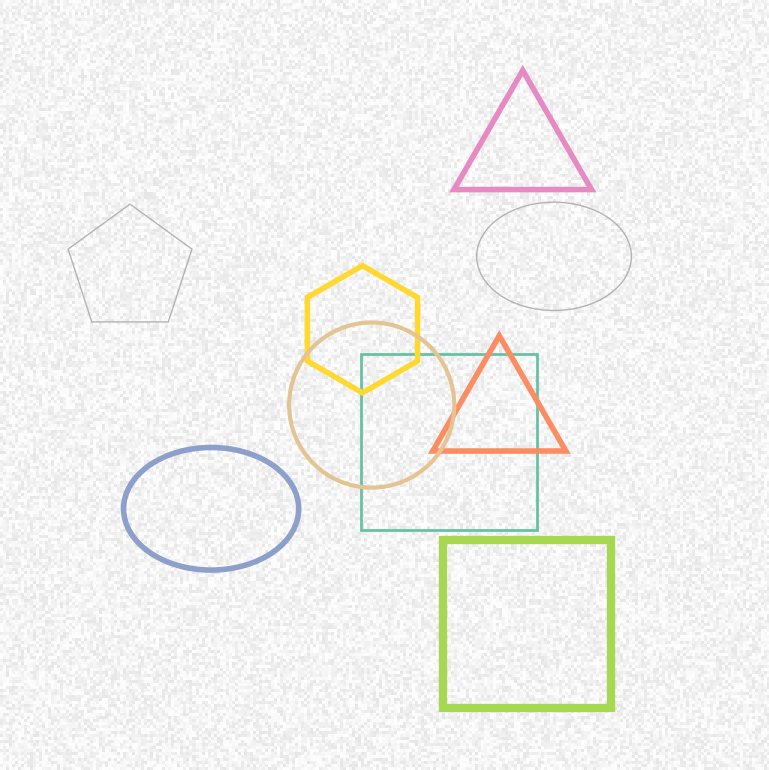[{"shape": "square", "thickness": 1, "radius": 0.57, "center": [0.583, 0.426]}, {"shape": "triangle", "thickness": 2, "radius": 0.5, "center": [0.648, 0.464]}, {"shape": "oval", "thickness": 2, "radius": 0.57, "center": [0.274, 0.339]}, {"shape": "triangle", "thickness": 2, "radius": 0.52, "center": [0.679, 0.805]}, {"shape": "square", "thickness": 3, "radius": 0.55, "center": [0.684, 0.189]}, {"shape": "hexagon", "thickness": 2, "radius": 0.41, "center": [0.471, 0.572]}, {"shape": "circle", "thickness": 1.5, "radius": 0.54, "center": [0.483, 0.474]}, {"shape": "oval", "thickness": 0.5, "radius": 0.5, "center": [0.72, 0.667]}, {"shape": "pentagon", "thickness": 0.5, "radius": 0.42, "center": [0.169, 0.65]}]